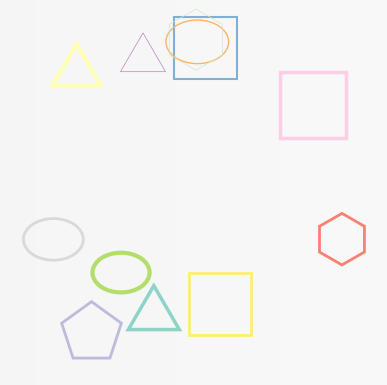[{"shape": "triangle", "thickness": 2.5, "radius": 0.38, "center": [0.397, 0.182]}, {"shape": "triangle", "thickness": 3, "radius": 0.36, "center": [0.198, 0.813]}, {"shape": "pentagon", "thickness": 2, "radius": 0.4, "center": [0.236, 0.135]}, {"shape": "hexagon", "thickness": 2, "radius": 0.33, "center": [0.883, 0.379]}, {"shape": "square", "thickness": 1.5, "radius": 0.4, "center": [0.53, 0.876]}, {"shape": "oval", "thickness": 1, "radius": 0.4, "center": [0.509, 0.891]}, {"shape": "oval", "thickness": 3, "radius": 0.37, "center": [0.312, 0.292]}, {"shape": "square", "thickness": 2.5, "radius": 0.43, "center": [0.807, 0.728]}, {"shape": "oval", "thickness": 2, "radius": 0.39, "center": [0.138, 0.378]}, {"shape": "triangle", "thickness": 0.5, "radius": 0.34, "center": [0.369, 0.847]}, {"shape": "hexagon", "thickness": 0.5, "radius": 0.4, "center": [0.505, 0.897]}, {"shape": "square", "thickness": 2, "radius": 0.4, "center": [0.569, 0.209]}]